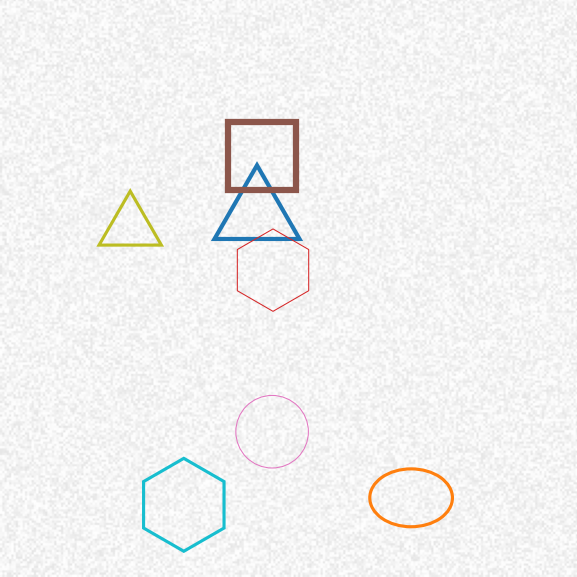[{"shape": "triangle", "thickness": 2, "radius": 0.43, "center": [0.445, 0.628]}, {"shape": "oval", "thickness": 1.5, "radius": 0.36, "center": [0.712, 0.137]}, {"shape": "hexagon", "thickness": 0.5, "radius": 0.36, "center": [0.473, 0.531]}, {"shape": "square", "thickness": 3, "radius": 0.3, "center": [0.454, 0.729]}, {"shape": "circle", "thickness": 0.5, "radius": 0.31, "center": [0.471, 0.252]}, {"shape": "triangle", "thickness": 1.5, "radius": 0.31, "center": [0.225, 0.606]}, {"shape": "hexagon", "thickness": 1.5, "radius": 0.4, "center": [0.318, 0.125]}]